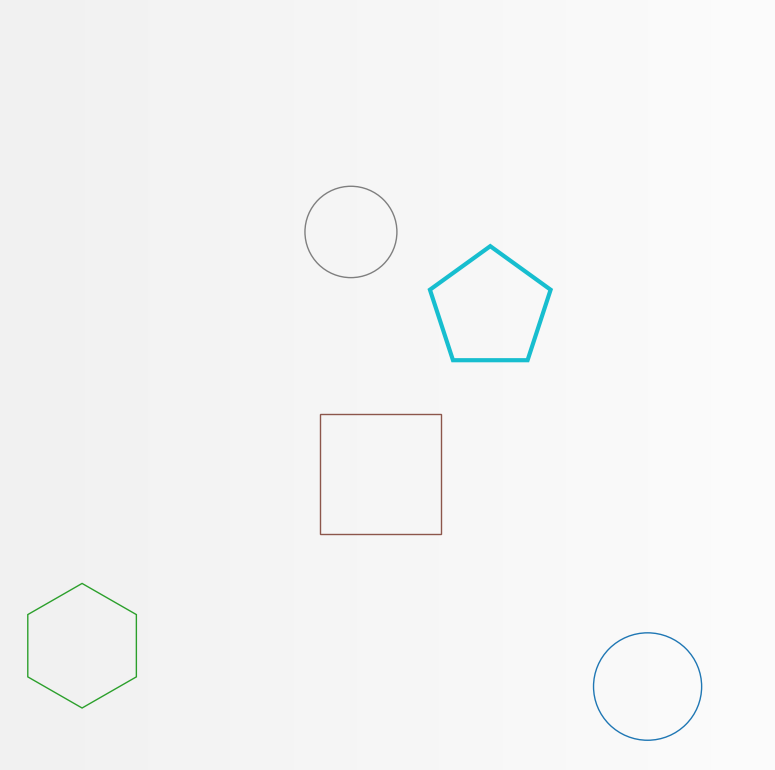[{"shape": "circle", "thickness": 0.5, "radius": 0.35, "center": [0.836, 0.108]}, {"shape": "hexagon", "thickness": 0.5, "radius": 0.4, "center": [0.106, 0.161]}, {"shape": "square", "thickness": 0.5, "radius": 0.39, "center": [0.491, 0.384]}, {"shape": "circle", "thickness": 0.5, "radius": 0.3, "center": [0.453, 0.699]}, {"shape": "pentagon", "thickness": 1.5, "radius": 0.41, "center": [0.633, 0.598]}]